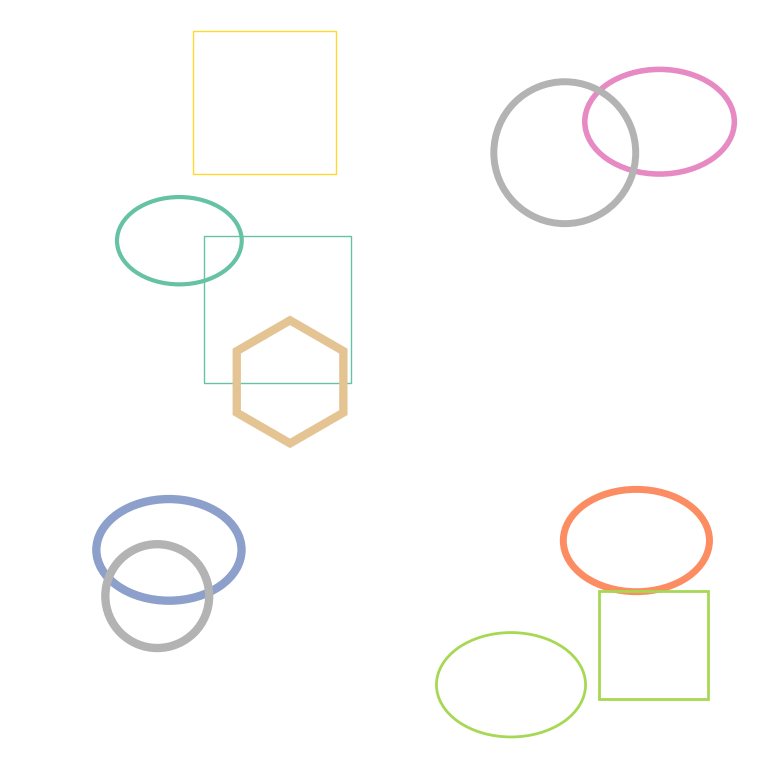[{"shape": "oval", "thickness": 1.5, "radius": 0.41, "center": [0.233, 0.687]}, {"shape": "square", "thickness": 0.5, "radius": 0.48, "center": [0.361, 0.598]}, {"shape": "oval", "thickness": 2.5, "radius": 0.47, "center": [0.826, 0.298]}, {"shape": "oval", "thickness": 3, "radius": 0.47, "center": [0.219, 0.286]}, {"shape": "oval", "thickness": 2, "radius": 0.49, "center": [0.857, 0.842]}, {"shape": "oval", "thickness": 1, "radius": 0.48, "center": [0.664, 0.111]}, {"shape": "square", "thickness": 1, "radius": 0.35, "center": [0.849, 0.162]}, {"shape": "square", "thickness": 0.5, "radius": 0.47, "center": [0.344, 0.867]}, {"shape": "hexagon", "thickness": 3, "radius": 0.4, "center": [0.377, 0.504]}, {"shape": "circle", "thickness": 3, "radius": 0.34, "center": [0.204, 0.226]}, {"shape": "circle", "thickness": 2.5, "radius": 0.46, "center": [0.733, 0.802]}]